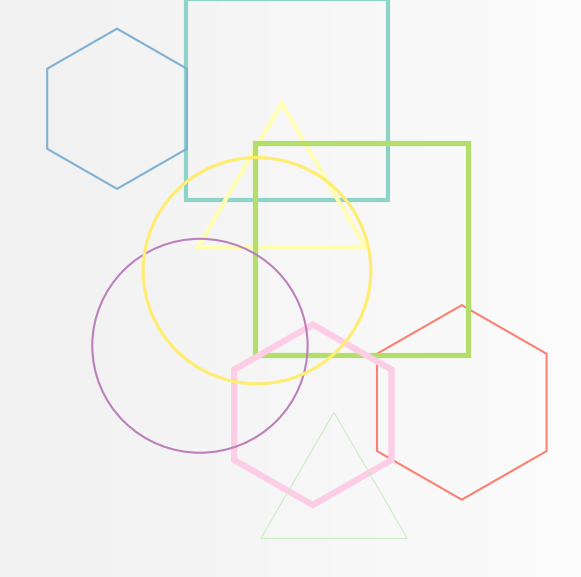[{"shape": "square", "thickness": 2, "radius": 0.87, "center": [0.494, 0.827]}, {"shape": "triangle", "thickness": 2, "radius": 0.83, "center": [0.485, 0.654]}, {"shape": "hexagon", "thickness": 1, "radius": 0.84, "center": [0.794, 0.302]}, {"shape": "hexagon", "thickness": 1, "radius": 0.69, "center": [0.201, 0.811]}, {"shape": "square", "thickness": 2.5, "radius": 0.92, "center": [0.622, 0.568]}, {"shape": "hexagon", "thickness": 3, "radius": 0.78, "center": [0.538, 0.281]}, {"shape": "circle", "thickness": 1, "radius": 0.93, "center": [0.344, 0.4]}, {"shape": "triangle", "thickness": 0.5, "radius": 0.73, "center": [0.575, 0.139]}, {"shape": "circle", "thickness": 1.5, "radius": 0.98, "center": [0.442, 0.53]}]